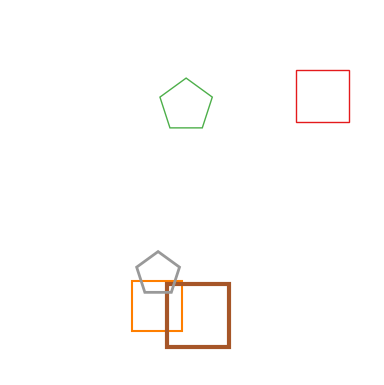[{"shape": "square", "thickness": 1, "radius": 0.34, "center": [0.837, 0.751]}, {"shape": "pentagon", "thickness": 1, "radius": 0.36, "center": [0.483, 0.726]}, {"shape": "square", "thickness": 1.5, "radius": 0.32, "center": [0.407, 0.204]}, {"shape": "square", "thickness": 3, "radius": 0.41, "center": [0.515, 0.181]}, {"shape": "pentagon", "thickness": 2, "radius": 0.29, "center": [0.411, 0.288]}]